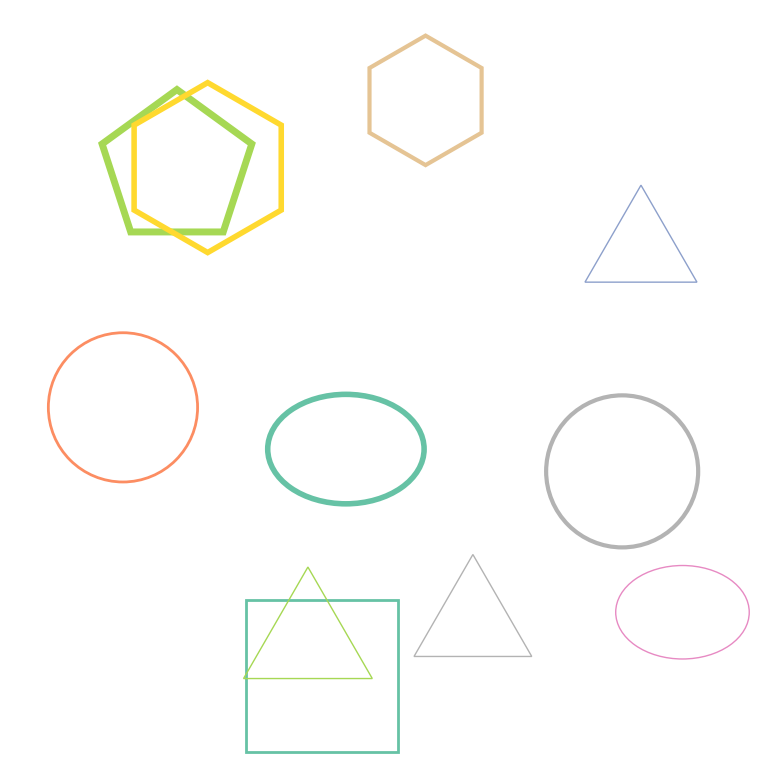[{"shape": "oval", "thickness": 2, "radius": 0.51, "center": [0.449, 0.417]}, {"shape": "square", "thickness": 1, "radius": 0.49, "center": [0.418, 0.122]}, {"shape": "circle", "thickness": 1, "radius": 0.48, "center": [0.16, 0.471]}, {"shape": "triangle", "thickness": 0.5, "radius": 0.42, "center": [0.832, 0.676]}, {"shape": "oval", "thickness": 0.5, "radius": 0.43, "center": [0.886, 0.205]}, {"shape": "triangle", "thickness": 0.5, "radius": 0.48, "center": [0.4, 0.167]}, {"shape": "pentagon", "thickness": 2.5, "radius": 0.51, "center": [0.23, 0.781]}, {"shape": "hexagon", "thickness": 2, "radius": 0.55, "center": [0.27, 0.782]}, {"shape": "hexagon", "thickness": 1.5, "radius": 0.42, "center": [0.553, 0.87]}, {"shape": "triangle", "thickness": 0.5, "radius": 0.44, "center": [0.614, 0.192]}, {"shape": "circle", "thickness": 1.5, "radius": 0.49, "center": [0.808, 0.388]}]